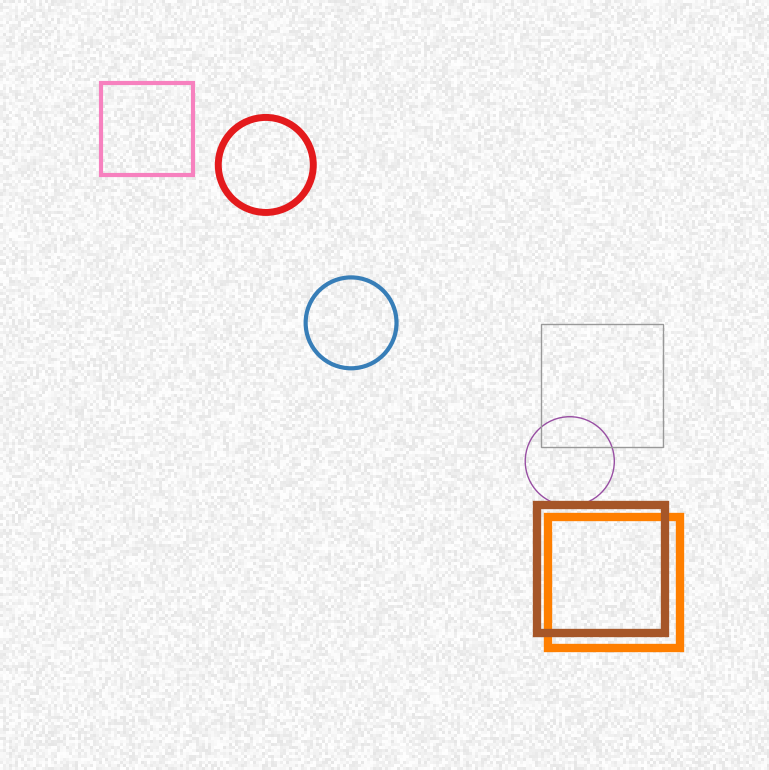[{"shape": "circle", "thickness": 2.5, "radius": 0.31, "center": [0.345, 0.786]}, {"shape": "circle", "thickness": 1.5, "radius": 0.3, "center": [0.456, 0.581]}, {"shape": "circle", "thickness": 0.5, "radius": 0.29, "center": [0.74, 0.401]}, {"shape": "square", "thickness": 3, "radius": 0.43, "center": [0.797, 0.243]}, {"shape": "square", "thickness": 3, "radius": 0.42, "center": [0.78, 0.261]}, {"shape": "square", "thickness": 1.5, "radius": 0.3, "center": [0.191, 0.832]}, {"shape": "square", "thickness": 0.5, "radius": 0.4, "center": [0.782, 0.499]}]